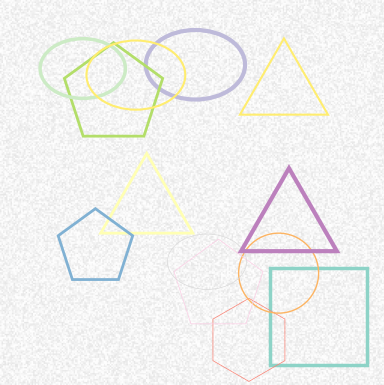[{"shape": "square", "thickness": 2.5, "radius": 0.63, "center": [0.827, 0.178]}, {"shape": "triangle", "thickness": 2, "radius": 0.69, "center": [0.381, 0.463]}, {"shape": "oval", "thickness": 3, "radius": 0.64, "center": [0.508, 0.832]}, {"shape": "hexagon", "thickness": 0.5, "radius": 0.54, "center": [0.647, 0.117]}, {"shape": "pentagon", "thickness": 2, "radius": 0.51, "center": [0.248, 0.356]}, {"shape": "circle", "thickness": 1, "radius": 0.52, "center": [0.724, 0.291]}, {"shape": "pentagon", "thickness": 2, "radius": 0.67, "center": [0.295, 0.755]}, {"shape": "pentagon", "thickness": 0.5, "radius": 0.61, "center": [0.567, 0.257]}, {"shape": "oval", "thickness": 0.5, "radius": 0.51, "center": [0.538, 0.32]}, {"shape": "triangle", "thickness": 3, "radius": 0.72, "center": [0.751, 0.419]}, {"shape": "oval", "thickness": 2.5, "radius": 0.55, "center": [0.215, 0.822]}, {"shape": "oval", "thickness": 1.5, "radius": 0.64, "center": [0.353, 0.805]}, {"shape": "triangle", "thickness": 1.5, "radius": 0.66, "center": [0.738, 0.768]}]